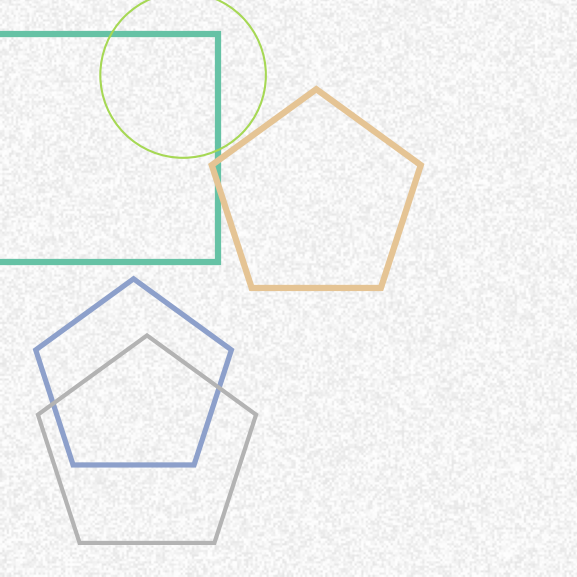[{"shape": "square", "thickness": 3, "radius": 0.99, "center": [0.179, 0.743]}, {"shape": "pentagon", "thickness": 2.5, "radius": 0.89, "center": [0.231, 0.338]}, {"shape": "circle", "thickness": 1, "radius": 0.72, "center": [0.317, 0.869]}, {"shape": "pentagon", "thickness": 3, "radius": 0.95, "center": [0.548, 0.654]}, {"shape": "pentagon", "thickness": 2, "radius": 0.99, "center": [0.255, 0.22]}]